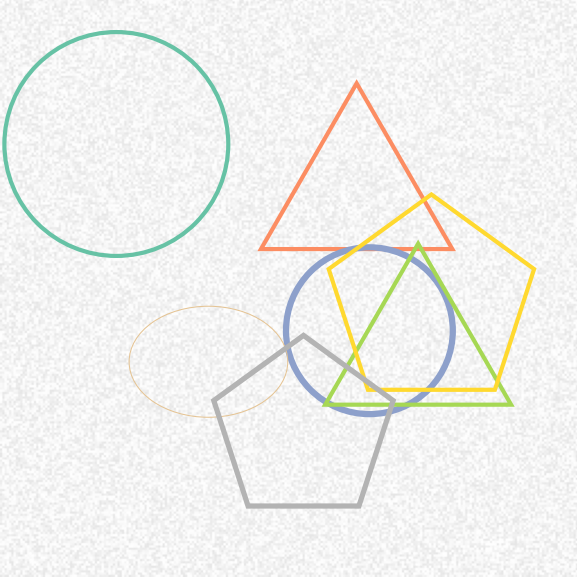[{"shape": "circle", "thickness": 2, "radius": 0.97, "center": [0.201, 0.75]}, {"shape": "triangle", "thickness": 2, "radius": 0.96, "center": [0.618, 0.664]}, {"shape": "circle", "thickness": 3, "radius": 0.72, "center": [0.64, 0.426]}, {"shape": "triangle", "thickness": 2, "radius": 0.93, "center": [0.724, 0.391]}, {"shape": "pentagon", "thickness": 2, "radius": 0.93, "center": [0.747, 0.475]}, {"shape": "oval", "thickness": 0.5, "radius": 0.69, "center": [0.361, 0.373]}, {"shape": "pentagon", "thickness": 2.5, "radius": 0.82, "center": [0.526, 0.255]}]